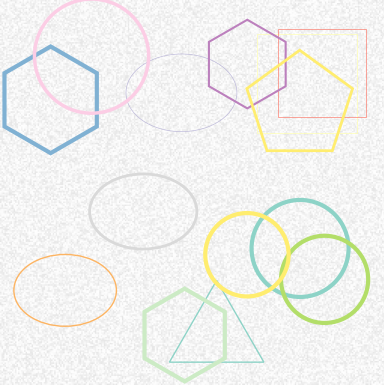[{"shape": "circle", "thickness": 3, "radius": 0.63, "center": [0.779, 0.355]}, {"shape": "triangle", "thickness": 1, "radius": 0.71, "center": [0.563, 0.13]}, {"shape": "square", "thickness": 0.5, "radius": 0.64, "center": [0.797, 0.783]}, {"shape": "oval", "thickness": 0.5, "radius": 0.72, "center": [0.471, 0.759]}, {"shape": "square", "thickness": 0.5, "radius": 0.57, "center": [0.836, 0.811]}, {"shape": "hexagon", "thickness": 3, "radius": 0.69, "center": [0.132, 0.741]}, {"shape": "oval", "thickness": 1, "radius": 0.67, "center": [0.169, 0.246]}, {"shape": "circle", "thickness": 3, "radius": 0.57, "center": [0.843, 0.274]}, {"shape": "circle", "thickness": 2.5, "radius": 0.74, "center": [0.238, 0.854]}, {"shape": "oval", "thickness": 2, "radius": 0.7, "center": [0.372, 0.451]}, {"shape": "hexagon", "thickness": 1.5, "radius": 0.58, "center": [0.642, 0.834]}, {"shape": "hexagon", "thickness": 3, "radius": 0.6, "center": [0.48, 0.13]}, {"shape": "pentagon", "thickness": 2, "radius": 0.72, "center": [0.778, 0.725]}, {"shape": "circle", "thickness": 3, "radius": 0.54, "center": [0.641, 0.338]}]